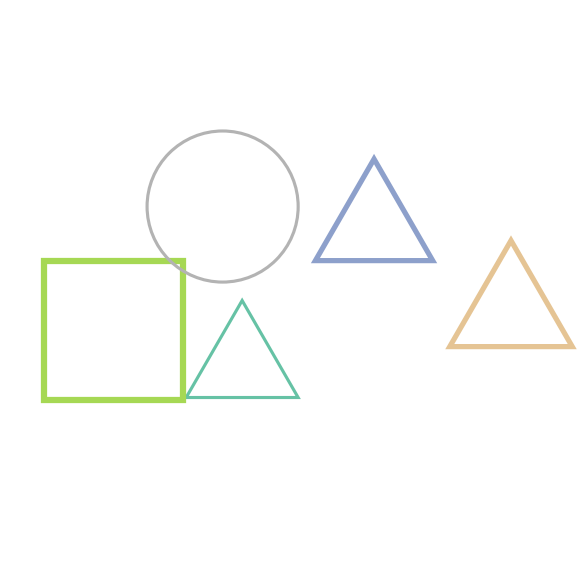[{"shape": "triangle", "thickness": 1.5, "radius": 0.56, "center": [0.419, 0.367]}, {"shape": "triangle", "thickness": 2.5, "radius": 0.59, "center": [0.648, 0.606]}, {"shape": "square", "thickness": 3, "radius": 0.6, "center": [0.196, 0.427]}, {"shape": "triangle", "thickness": 2.5, "radius": 0.61, "center": [0.885, 0.46]}, {"shape": "circle", "thickness": 1.5, "radius": 0.65, "center": [0.385, 0.641]}]